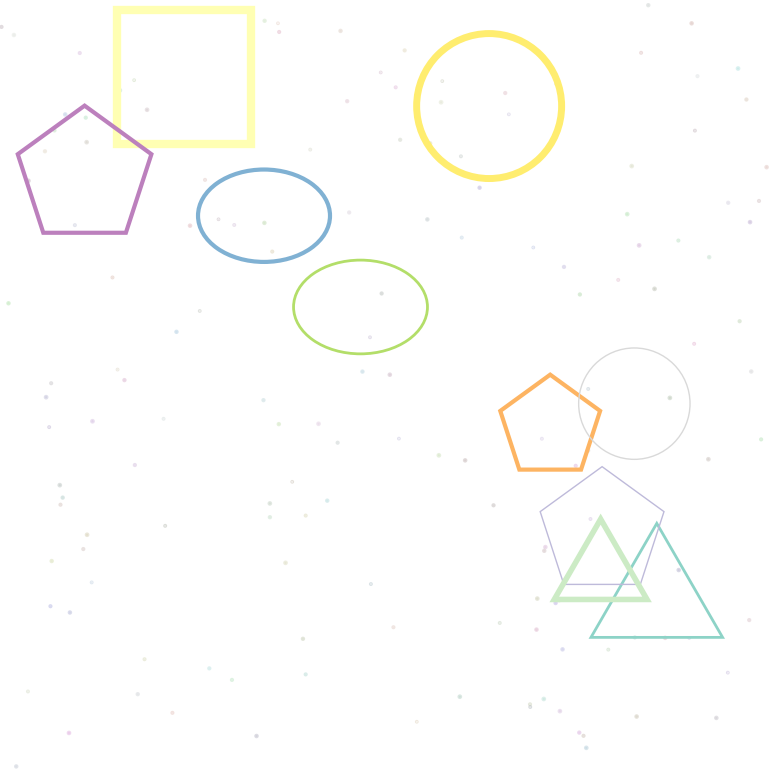[{"shape": "triangle", "thickness": 1, "radius": 0.49, "center": [0.853, 0.222]}, {"shape": "square", "thickness": 3, "radius": 0.43, "center": [0.239, 0.9]}, {"shape": "pentagon", "thickness": 0.5, "radius": 0.42, "center": [0.782, 0.309]}, {"shape": "oval", "thickness": 1.5, "radius": 0.43, "center": [0.343, 0.72]}, {"shape": "pentagon", "thickness": 1.5, "radius": 0.34, "center": [0.715, 0.445]}, {"shape": "oval", "thickness": 1, "radius": 0.43, "center": [0.468, 0.601]}, {"shape": "circle", "thickness": 0.5, "radius": 0.36, "center": [0.824, 0.476]}, {"shape": "pentagon", "thickness": 1.5, "radius": 0.46, "center": [0.11, 0.772]}, {"shape": "triangle", "thickness": 2, "radius": 0.35, "center": [0.78, 0.256]}, {"shape": "circle", "thickness": 2.5, "radius": 0.47, "center": [0.635, 0.862]}]